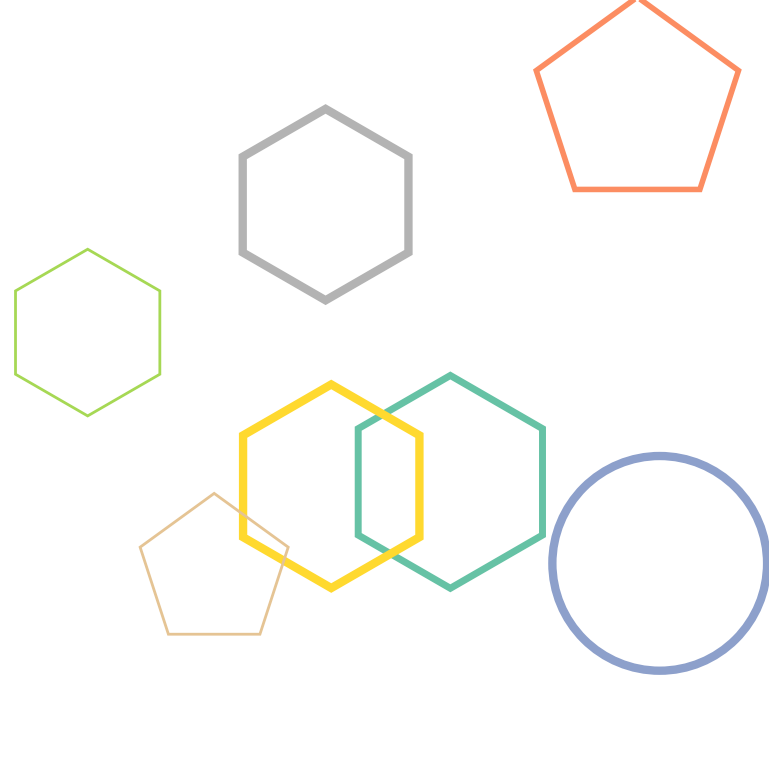[{"shape": "hexagon", "thickness": 2.5, "radius": 0.69, "center": [0.585, 0.374]}, {"shape": "pentagon", "thickness": 2, "radius": 0.69, "center": [0.828, 0.866]}, {"shape": "circle", "thickness": 3, "radius": 0.7, "center": [0.857, 0.268]}, {"shape": "hexagon", "thickness": 1, "radius": 0.54, "center": [0.114, 0.568]}, {"shape": "hexagon", "thickness": 3, "radius": 0.66, "center": [0.43, 0.368]}, {"shape": "pentagon", "thickness": 1, "radius": 0.51, "center": [0.278, 0.258]}, {"shape": "hexagon", "thickness": 3, "radius": 0.62, "center": [0.423, 0.734]}]